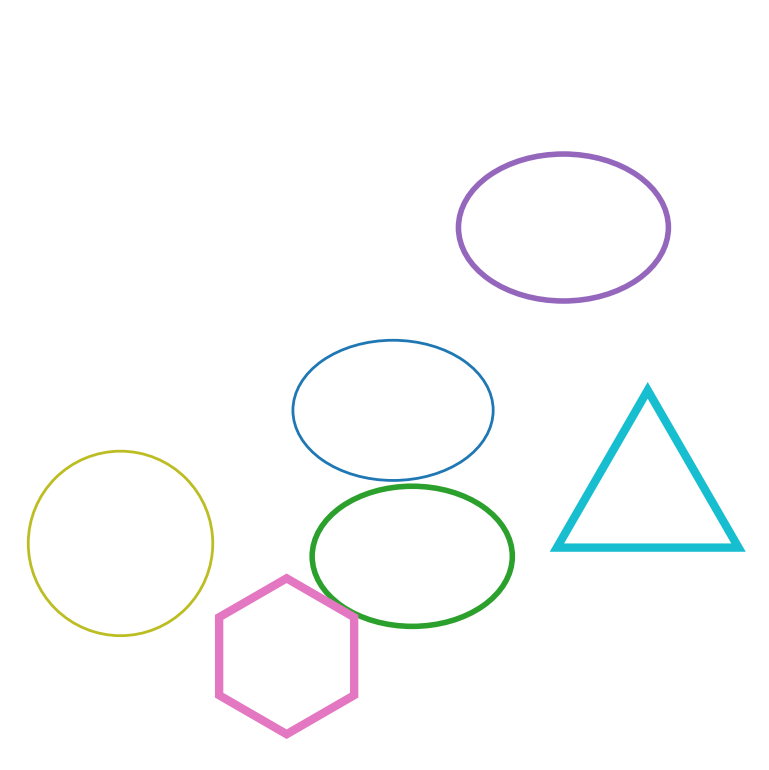[{"shape": "oval", "thickness": 1, "radius": 0.65, "center": [0.51, 0.467]}, {"shape": "oval", "thickness": 2, "radius": 0.65, "center": [0.535, 0.278]}, {"shape": "oval", "thickness": 2, "radius": 0.68, "center": [0.732, 0.705]}, {"shape": "hexagon", "thickness": 3, "radius": 0.51, "center": [0.372, 0.148]}, {"shape": "circle", "thickness": 1, "radius": 0.6, "center": [0.157, 0.294]}, {"shape": "triangle", "thickness": 3, "radius": 0.68, "center": [0.841, 0.357]}]